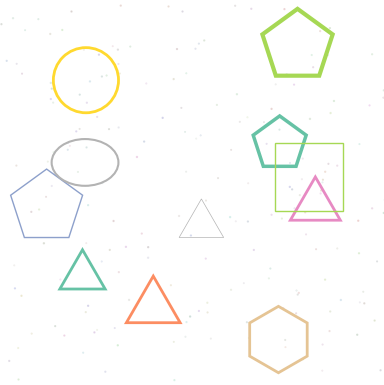[{"shape": "triangle", "thickness": 2, "radius": 0.34, "center": [0.214, 0.283]}, {"shape": "pentagon", "thickness": 2.5, "radius": 0.36, "center": [0.726, 0.627]}, {"shape": "triangle", "thickness": 2, "radius": 0.4, "center": [0.398, 0.202]}, {"shape": "pentagon", "thickness": 1, "radius": 0.49, "center": [0.121, 0.463]}, {"shape": "triangle", "thickness": 2, "radius": 0.37, "center": [0.819, 0.465]}, {"shape": "square", "thickness": 1, "radius": 0.44, "center": [0.802, 0.54]}, {"shape": "pentagon", "thickness": 3, "radius": 0.48, "center": [0.773, 0.881]}, {"shape": "circle", "thickness": 2, "radius": 0.42, "center": [0.223, 0.792]}, {"shape": "hexagon", "thickness": 2, "radius": 0.43, "center": [0.723, 0.118]}, {"shape": "oval", "thickness": 1.5, "radius": 0.43, "center": [0.221, 0.578]}, {"shape": "triangle", "thickness": 0.5, "radius": 0.33, "center": [0.523, 0.416]}]